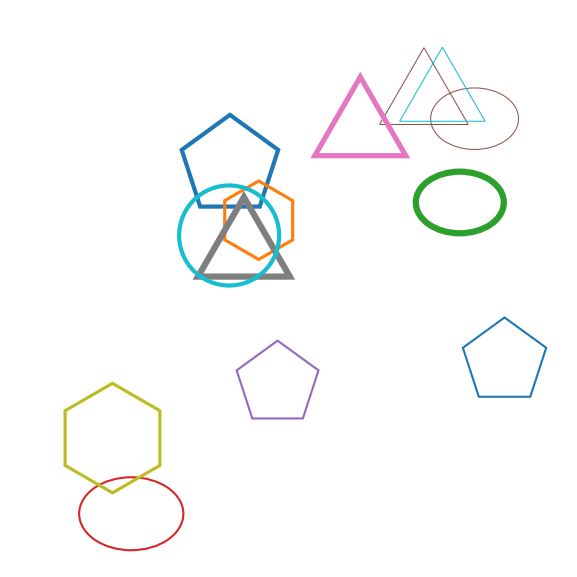[{"shape": "pentagon", "thickness": 2, "radius": 0.44, "center": [0.398, 0.712]}, {"shape": "pentagon", "thickness": 1, "radius": 0.38, "center": [0.874, 0.373]}, {"shape": "hexagon", "thickness": 1.5, "radius": 0.34, "center": [0.448, 0.618]}, {"shape": "oval", "thickness": 3, "radius": 0.38, "center": [0.796, 0.649]}, {"shape": "oval", "thickness": 1, "radius": 0.45, "center": [0.227, 0.11]}, {"shape": "pentagon", "thickness": 1, "radius": 0.37, "center": [0.481, 0.335]}, {"shape": "triangle", "thickness": 0.5, "radius": 0.44, "center": [0.734, 0.828]}, {"shape": "oval", "thickness": 0.5, "radius": 0.38, "center": [0.822, 0.794]}, {"shape": "triangle", "thickness": 2.5, "radius": 0.45, "center": [0.624, 0.775]}, {"shape": "triangle", "thickness": 3, "radius": 0.46, "center": [0.422, 0.566]}, {"shape": "hexagon", "thickness": 1.5, "radius": 0.47, "center": [0.195, 0.241]}, {"shape": "circle", "thickness": 2, "radius": 0.43, "center": [0.397, 0.591]}, {"shape": "triangle", "thickness": 0.5, "radius": 0.43, "center": [0.766, 0.832]}]